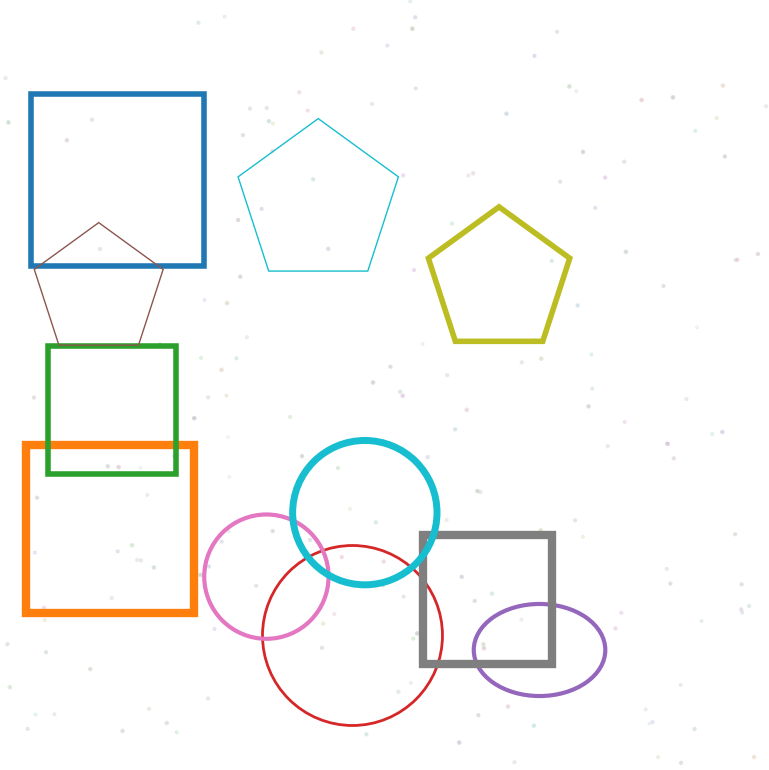[{"shape": "square", "thickness": 2, "radius": 0.56, "center": [0.153, 0.766]}, {"shape": "square", "thickness": 3, "radius": 0.55, "center": [0.143, 0.313]}, {"shape": "square", "thickness": 2, "radius": 0.42, "center": [0.146, 0.467]}, {"shape": "circle", "thickness": 1, "radius": 0.58, "center": [0.458, 0.175]}, {"shape": "oval", "thickness": 1.5, "radius": 0.43, "center": [0.701, 0.156]}, {"shape": "pentagon", "thickness": 0.5, "radius": 0.44, "center": [0.128, 0.623]}, {"shape": "circle", "thickness": 1.5, "radius": 0.4, "center": [0.346, 0.251]}, {"shape": "square", "thickness": 3, "radius": 0.42, "center": [0.633, 0.222]}, {"shape": "pentagon", "thickness": 2, "radius": 0.48, "center": [0.648, 0.635]}, {"shape": "circle", "thickness": 2.5, "radius": 0.47, "center": [0.474, 0.334]}, {"shape": "pentagon", "thickness": 0.5, "radius": 0.55, "center": [0.413, 0.736]}]